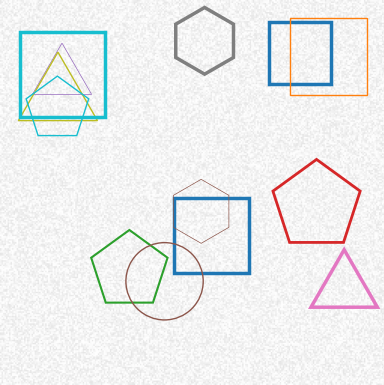[{"shape": "square", "thickness": 2.5, "radius": 0.4, "center": [0.78, 0.863]}, {"shape": "square", "thickness": 2.5, "radius": 0.49, "center": [0.549, 0.389]}, {"shape": "square", "thickness": 1, "radius": 0.5, "center": [0.854, 0.852]}, {"shape": "pentagon", "thickness": 1.5, "radius": 0.52, "center": [0.336, 0.298]}, {"shape": "pentagon", "thickness": 2, "radius": 0.6, "center": [0.822, 0.467]}, {"shape": "triangle", "thickness": 0.5, "radius": 0.44, "center": [0.161, 0.799]}, {"shape": "circle", "thickness": 1, "radius": 0.5, "center": [0.427, 0.269]}, {"shape": "hexagon", "thickness": 0.5, "radius": 0.42, "center": [0.523, 0.451]}, {"shape": "triangle", "thickness": 2.5, "radius": 0.5, "center": [0.894, 0.252]}, {"shape": "hexagon", "thickness": 2.5, "radius": 0.43, "center": [0.531, 0.894]}, {"shape": "triangle", "thickness": 1, "radius": 0.59, "center": [0.15, 0.746]}, {"shape": "pentagon", "thickness": 1, "radius": 0.43, "center": [0.149, 0.717]}, {"shape": "square", "thickness": 2.5, "radius": 0.55, "center": [0.162, 0.807]}]